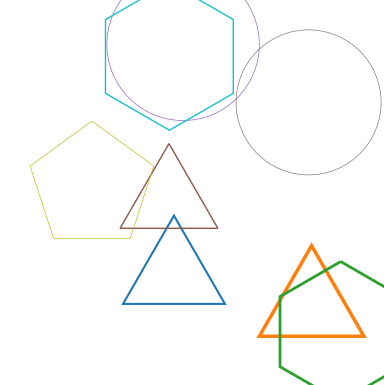[{"shape": "triangle", "thickness": 1.5, "radius": 0.76, "center": [0.452, 0.287]}, {"shape": "triangle", "thickness": 2.5, "radius": 0.78, "center": [0.809, 0.205]}, {"shape": "hexagon", "thickness": 2, "radius": 0.91, "center": [0.885, 0.139]}, {"shape": "circle", "thickness": 0.5, "radius": 0.99, "center": [0.476, 0.885]}, {"shape": "triangle", "thickness": 1, "radius": 0.73, "center": [0.439, 0.48]}, {"shape": "circle", "thickness": 0.5, "radius": 0.94, "center": [0.802, 0.734]}, {"shape": "pentagon", "thickness": 0.5, "radius": 0.84, "center": [0.239, 0.517]}, {"shape": "hexagon", "thickness": 1, "radius": 0.96, "center": [0.44, 0.853]}]